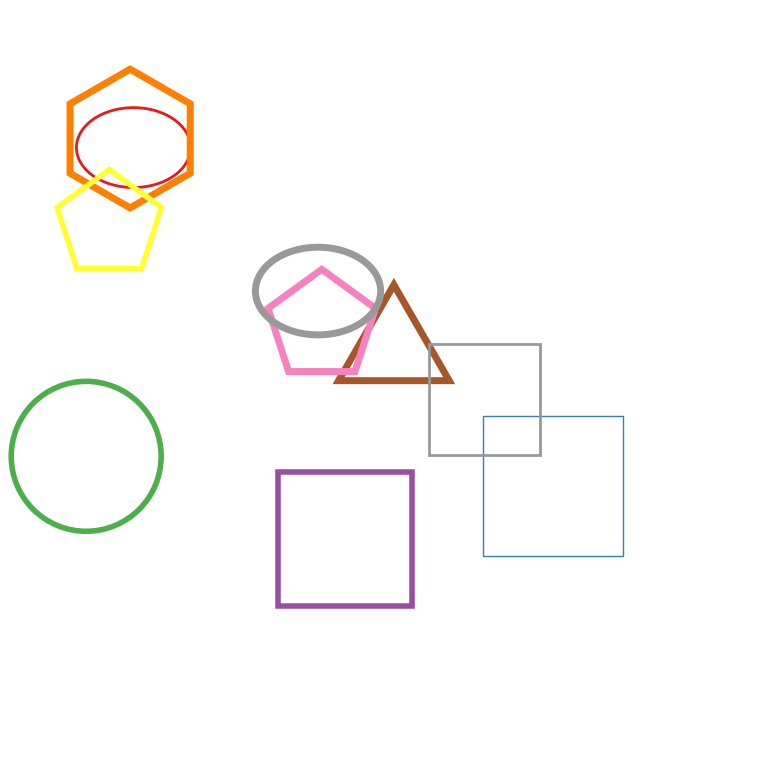[{"shape": "oval", "thickness": 1, "radius": 0.37, "center": [0.173, 0.808]}, {"shape": "square", "thickness": 0.5, "radius": 0.46, "center": [0.718, 0.369]}, {"shape": "circle", "thickness": 2, "radius": 0.49, "center": [0.112, 0.407]}, {"shape": "square", "thickness": 2, "radius": 0.43, "center": [0.448, 0.3]}, {"shape": "hexagon", "thickness": 2.5, "radius": 0.45, "center": [0.169, 0.82]}, {"shape": "pentagon", "thickness": 2, "radius": 0.36, "center": [0.142, 0.708]}, {"shape": "triangle", "thickness": 2.5, "radius": 0.41, "center": [0.512, 0.547]}, {"shape": "pentagon", "thickness": 2.5, "radius": 0.37, "center": [0.418, 0.577]}, {"shape": "square", "thickness": 1, "radius": 0.36, "center": [0.629, 0.481]}, {"shape": "oval", "thickness": 2.5, "radius": 0.41, "center": [0.413, 0.622]}]